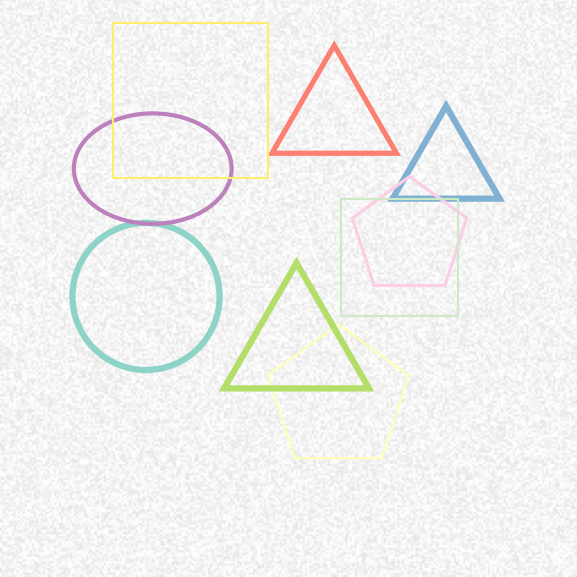[{"shape": "circle", "thickness": 3, "radius": 0.64, "center": [0.253, 0.486]}, {"shape": "pentagon", "thickness": 1, "radius": 0.64, "center": [0.586, 0.309]}, {"shape": "triangle", "thickness": 2.5, "radius": 0.62, "center": [0.579, 0.796]}, {"shape": "triangle", "thickness": 3, "radius": 0.53, "center": [0.772, 0.709]}, {"shape": "triangle", "thickness": 3, "radius": 0.72, "center": [0.513, 0.399]}, {"shape": "pentagon", "thickness": 1.5, "radius": 0.52, "center": [0.709, 0.589]}, {"shape": "oval", "thickness": 2, "radius": 0.68, "center": [0.264, 0.707]}, {"shape": "square", "thickness": 1, "radius": 0.51, "center": [0.692, 0.553]}, {"shape": "square", "thickness": 1, "radius": 0.67, "center": [0.33, 0.825]}]